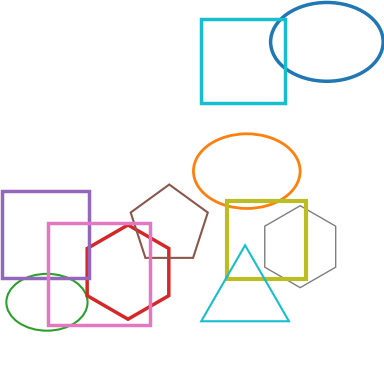[{"shape": "oval", "thickness": 2.5, "radius": 0.73, "center": [0.849, 0.891]}, {"shape": "oval", "thickness": 2, "radius": 0.69, "center": [0.641, 0.555]}, {"shape": "oval", "thickness": 1.5, "radius": 0.53, "center": [0.122, 0.215]}, {"shape": "hexagon", "thickness": 2.5, "radius": 0.61, "center": [0.332, 0.293]}, {"shape": "square", "thickness": 2.5, "radius": 0.56, "center": [0.119, 0.39]}, {"shape": "pentagon", "thickness": 1.5, "radius": 0.53, "center": [0.44, 0.415]}, {"shape": "square", "thickness": 2.5, "radius": 0.66, "center": [0.257, 0.289]}, {"shape": "hexagon", "thickness": 1, "radius": 0.53, "center": [0.78, 0.359]}, {"shape": "square", "thickness": 3, "radius": 0.51, "center": [0.692, 0.377]}, {"shape": "triangle", "thickness": 1.5, "radius": 0.66, "center": [0.637, 0.231]}, {"shape": "square", "thickness": 2.5, "radius": 0.55, "center": [0.632, 0.841]}]